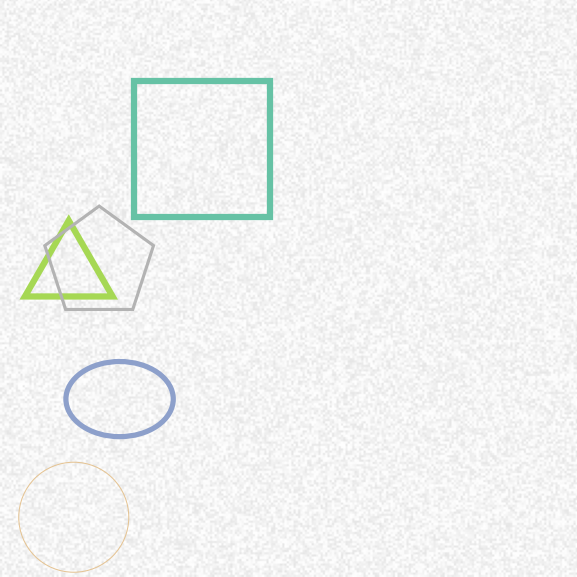[{"shape": "square", "thickness": 3, "radius": 0.59, "center": [0.35, 0.741]}, {"shape": "oval", "thickness": 2.5, "radius": 0.46, "center": [0.207, 0.308]}, {"shape": "triangle", "thickness": 3, "radius": 0.44, "center": [0.119, 0.53]}, {"shape": "circle", "thickness": 0.5, "radius": 0.48, "center": [0.128, 0.104]}, {"shape": "pentagon", "thickness": 1.5, "radius": 0.49, "center": [0.172, 0.543]}]